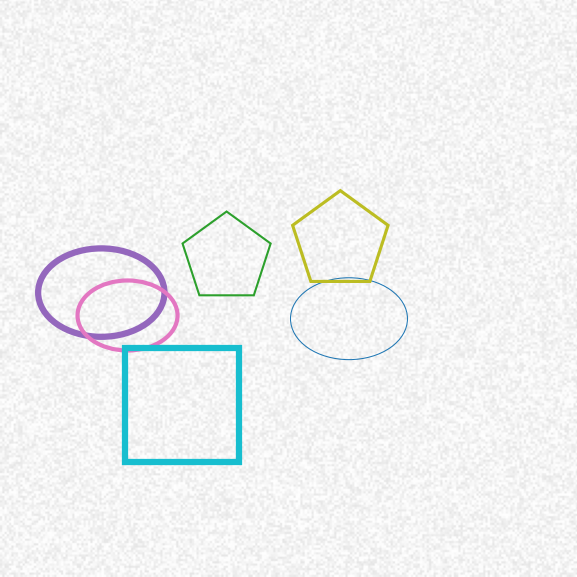[{"shape": "oval", "thickness": 0.5, "radius": 0.51, "center": [0.604, 0.447]}, {"shape": "pentagon", "thickness": 1, "radius": 0.4, "center": [0.392, 0.553]}, {"shape": "oval", "thickness": 3, "radius": 0.55, "center": [0.175, 0.492]}, {"shape": "oval", "thickness": 2, "radius": 0.43, "center": [0.221, 0.453]}, {"shape": "pentagon", "thickness": 1.5, "radius": 0.43, "center": [0.589, 0.582]}, {"shape": "square", "thickness": 3, "radius": 0.49, "center": [0.315, 0.298]}]